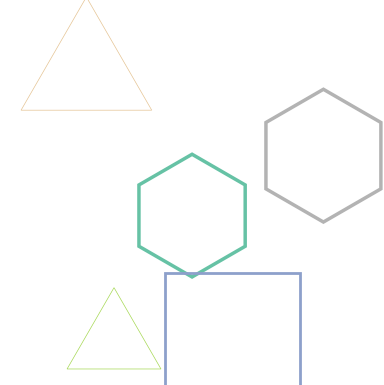[{"shape": "hexagon", "thickness": 2.5, "radius": 0.8, "center": [0.499, 0.44]}, {"shape": "square", "thickness": 2, "radius": 0.88, "center": [0.603, 0.114]}, {"shape": "triangle", "thickness": 0.5, "radius": 0.7, "center": [0.296, 0.112]}, {"shape": "triangle", "thickness": 0.5, "radius": 0.98, "center": [0.224, 0.812]}, {"shape": "hexagon", "thickness": 2.5, "radius": 0.86, "center": [0.84, 0.596]}]